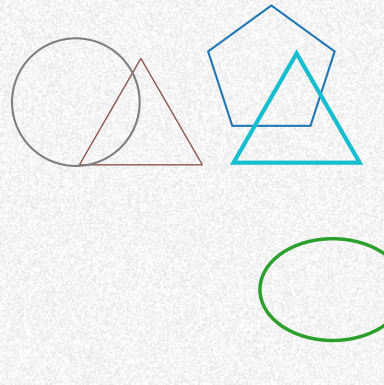[{"shape": "pentagon", "thickness": 1.5, "radius": 0.86, "center": [0.705, 0.813]}, {"shape": "oval", "thickness": 2.5, "radius": 0.94, "center": [0.864, 0.248]}, {"shape": "triangle", "thickness": 1, "radius": 0.92, "center": [0.366, 0.664]}, {"shape": "circle", "thickness": 1.5, "radius": 0.83, "center": [0.197, 0.735]}, {"shape": "triangle", "thickness": 3, "radius": 0.95, "center": [0.77, 0.672]}]